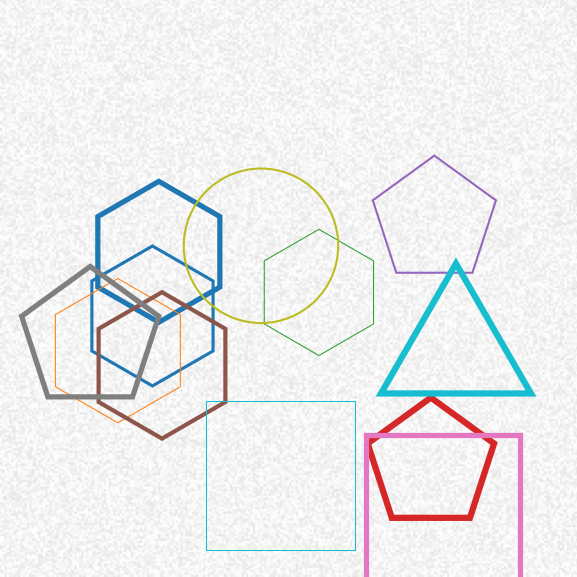[{"shape": "hexagon", "thickness": 1.5, "radius": 0.61, "center": [0.264, 0.452]}, {"shape": "hexagon", "thickness": 2.5, "radius": 0.61, "center": [0.275, 0.563]}, {"shape": "hexagon", "thickness": 0.5, "radius": 0.62, "center": [0.204, 0.392]}, {"shape": "hexagon", "thickness": 0.5, "radius": 0.55, "center": [0.552, 0.493]}, {"shape": "pentagon", "thickness": 3, "radius": 0.58, "center": [0.746, 0.196]}, {"shape": "pentagon", "thickness": 1, "radius": 0.56, "center": [0.752, 0.618]}, {"shape": "hexagon", "thickness": 2, "radius": 0.63, "center": [0.281, 0.366]}, {"shape": "square", "thickness": 2.5, "radius": 0.67, "center": [0.767, 0.113]}, {"shape": "pentagon", "thickness": 2.5, "radius": 0.62, "center": [0.156, 0.413]}, {"shape": "circle", "thickness": 1, "radius": 0.67, "center": [0.452, 0.574]}, {"shape": "square", "thickness": 0.5, "radius": 0.65, "center": [0.486, 0.176]}, {"shape": "triangle", "thickness": 3, "radius": 0.75, "center": [0.79, 0.393]}]